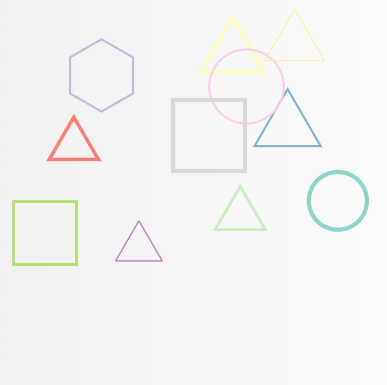[{"shape": "circle", "thickness": 3, "radius": 0.38, "center": [0.872, 0.478]}, {"shape": "triangle", "thickness": 2, "radius": 0.47, "center": [0.601, 0.86]}, {"shape": "hexagon", "thickness": 1.5, "radius": 0.47, "center": [0.262, 0.804]}, {"shape": "triangle", "thickness": 2.5, "radius": 0.37, "center": [0.191, 0.623]}, {"shape": "triangle", "thickness": 1.5, "radius": 0.49, "center": [0.742, 0.67]}, {"shape": "square", "thickness": 2, "radius": 0.41, "center": [0.114, 0.396]}, {"shape": "circle", "thickness": 1.5, "radius": 0.48, "center": [0.636, 0.775]}, {"shape": "square", "thickness": 3, "radius": 0.46, "center": [0.538, 0.647]}, {"shape": "triangle", "thickness": 1, "radius": 0.35, "center": [0.359, 0.357]}, {"shape": "triangle", "thickness": 2, "radius": 0.37, "center": [0.62, 0.441]}, {"shape": "triangle", "thickness": 0.5, "radius": 0.45, "center": [0.76, 0.887]}]